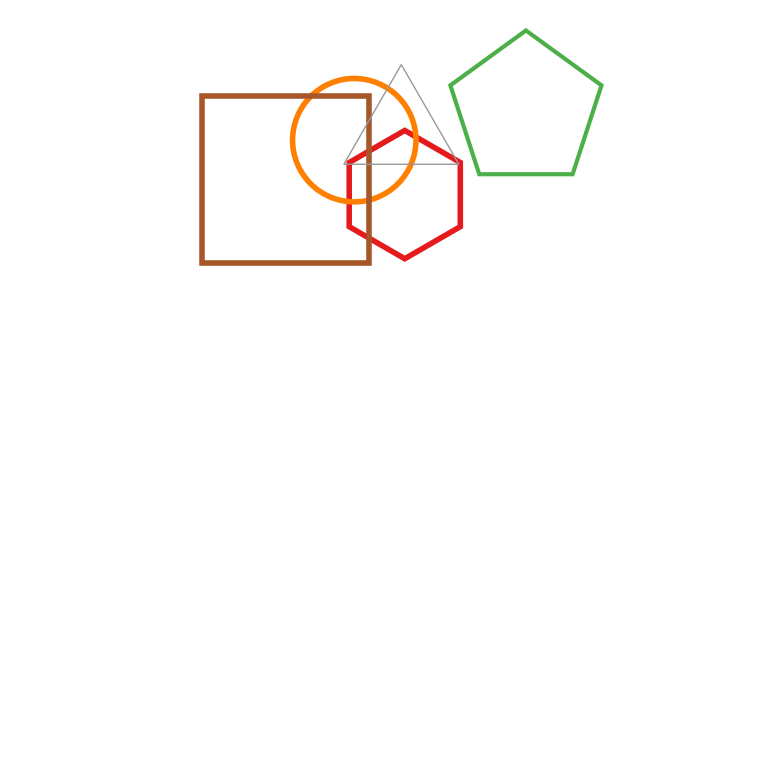[{"shape": "hexagon", "thickness": 2, "radius": 0.42, "center": [0.526, 0.747]}, {"shape": "pentagon", "thickness": 1.5, "radius": 0.52, "center": [0.683, 0.857]}, {"shape": "circle", "thickness": 2, "radius": 0.4, "center": [0.46, 0.818]}, {"shape": "square", "thickness": 2, "radius": 0.54, "center": [0.371, 0.767]}, {"shape": "triangle", "thickness": 0.5, "radius": 0.43, "center": [0.521, 0.83]}]